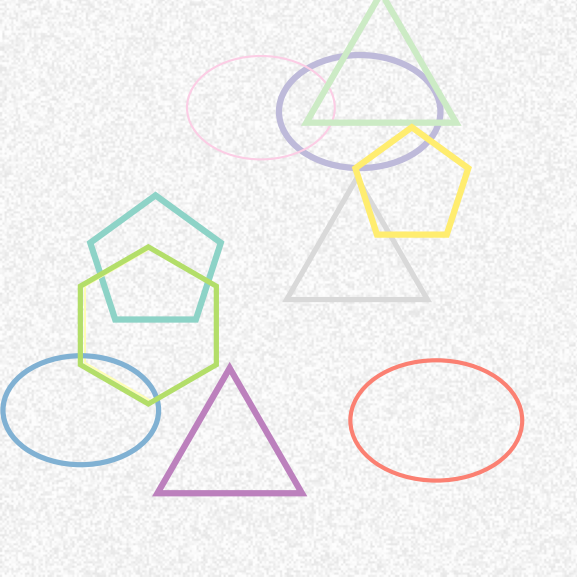[{"shape": "pentagon", "thickness": 3, "radius": 0.59, "center": [0.269, 0.542]}, {"shape": "hexagon", "thickness": 1, "radius": 0.67, "center": [0.262, 0.437]}, {"shape": "oval", "thickness": 3, "radius": 0.7, "center": [0.623, 0.806]}, {"shape": "oval", "thickness": 2, "radius": 0.74, "center": [0.755, 0.271]}, {"shape": "oval", "thickness": 2.5, "radius": 0.67, "center": [0.14, 0.289]}, {"shape": "hexagon", "thickness": 2.5, "radius": 0.68, "center": [0.257, 0.436]}, {"shape": "oval", "thickness": 1, "radius": 0.64, "center": [0.452, 0.813]}, {"shape": "triangle", "thickness": 2.5, "radius": 0.7, "center": [0.618, 0.551]}, {"shape": "triangle", "thickness": 3, "radius": 0.72, "center": [0.398, 0.217]}, {"shape": "triangle", "thickness": 3, "radius": 0.75, "center": [0.66, 0.862]}, {"shape": "pentagon", "thickness": 3, "radius": 0.51, "center": [0.713, 0.676]}]